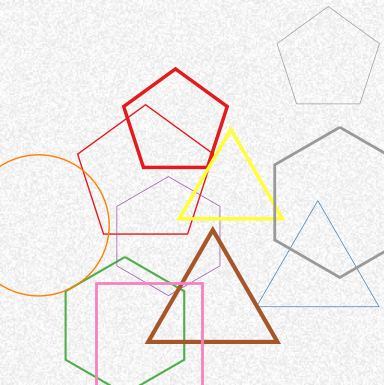[{"shape": "pentagon", "thickness": 2.5, "radius": 0.71, "center": [0.456, 0.68]}, {"shape": "pentagon", "thickness": 1, "radius": 0.93, "center": [0.378, 0.542]}, {"shape": "triangle", "thickness": 0.5, "radius": 0.92, "center": [0.825, 0.295]}, {"shape": "hexagon", "thickness": 1.5, "radius": 0.89, "center": [0.324, 0.155]}, {"shape": "hexagon", "thickness": 0.5, "radius": 0.77, "center": [0.437, 0.387]}, {"shape": "circle", "thickness": 1, "radius": 0.92, "center": [0.1, 0.415]}, {"shape": "triangle", "thickness": 2.5, "radius": 0.77, "center": [0.6, 0.509]}, {"shape": "triangle", "thickness": 3, "radius": 0.97, "center": [0.553, 0.209]}, {"shape": "square", "thickness": 2, "radius": 0.69, "center": [0.386, 0.127]}, {"shape": "hexagon", "thickness": 2, "radius": 0.98, "center": [0.883, 0.474]}, {"shape": "pentagon", "thickness": 0.5, "radius": 0.7, "center": [0.853, 0.843]}]